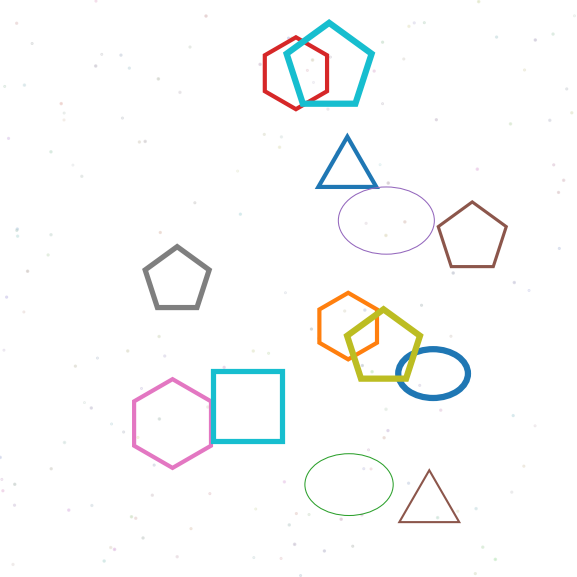[{"shape": "triangle", "thickness": 2, "radius": 0.29, "center": [0.601, 0.704]}, {"shape": "oval", "thickness": 3, "radius": 0.3, "center": [0.75, 0.352]}, {"shape": "hexagon", "thickness": 2, "radius": 0.29, "center": [0.603, 0.434]}, {"shape": "oval", "thickness": 0.5, "radius": 0.38, "center": [0.604, 0.16]}, {"shape": "hexagon", "thickness": 2, "radius": 0.31, "center": [0.512, 0.872]}, {"shape": "oval", "thickness": 0.5, "radius": 0.42, "center": [0.669, 0.617]}, {"shape": "triangle", "thickness": 1, "radius": 0.3, "center": [0.743, 0.125]}, {"shape": "pentagon", "thickness": 1.5, "radius": 0.31, "center": [0.818, 0.588]}, {"shape": "hexagon", "thickness": 2, "radius": 0.38, "center": [0.299, 0.266]}, {"shape": "pentagon", "thickness": 2.5, "radius": 0.29, "center": [0.307, 0.514]}, {"shape": "pentagon", "thickness": 3, "radius": 0.33, "center": [0.664, 0.397]}, {"shape": "pentagon", "thickness": 3, "radius": 0.39, "center": [0.57, 0.882]}, {"shape": "square", "thickness": 2.5, "radius": 0.3, "center": [0.428, 0.296]}]